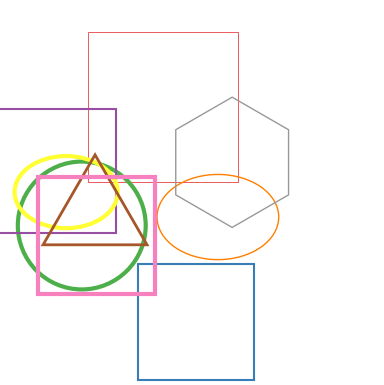[{"shape": "square", "thickness": 0.5, "radius": 0.97, "center": [0.423, 0.722]}, {"shape": "square", "thickness": 1.5, "radius": 0.75, "center": [0.509, 0.164]}, {"shape": "circle", "thickness": 3, "radius": 0.83, "center": [0.212, 0.414]}, {"shape": "square", "thickness": 1.5, "radius": 0.8, "center": [0.141, 0.556]}, {"shape": "oval", "thickness": 1, "radius": 0.79, "center": [0.566, 0.436]}, {"shape": "oval", "thickness": 3, "radius": 0.67, "center": [0.172, 0.501]}, {"shape": "triangle", "thickness": 2, "radius": 0.78, "center": [0.247, 0.442]}, {"shape": "square", "thickness": 3, "radius": 0.76, "center": [0.251, 0.388]}, {"shape": "hexagon", "thickness": 1, "radius": 0.85, "center": [0.603, 0.578]}]